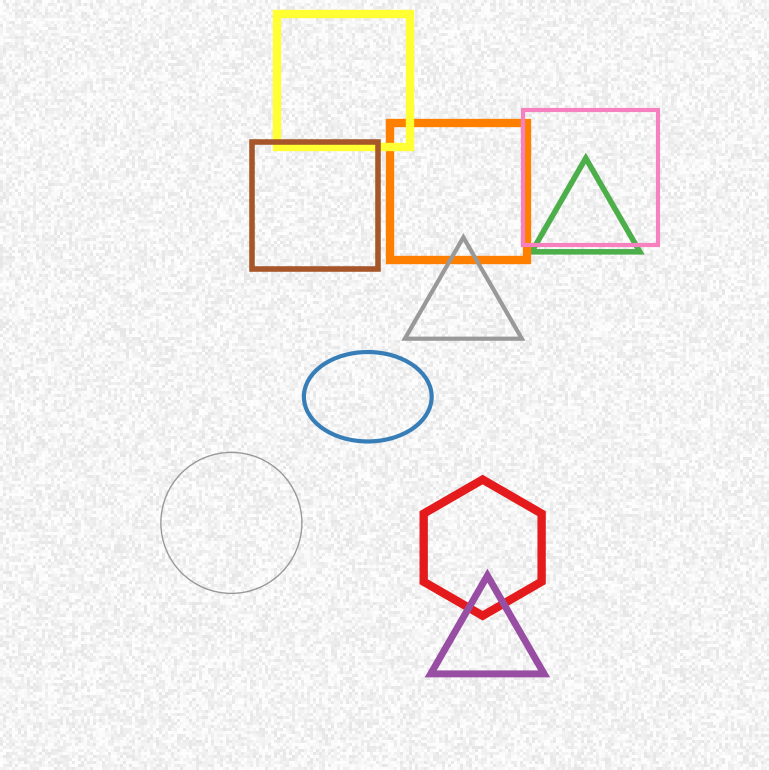[{"shape": "hexagon", "thickness": 3, "radius": 0.44, "center": [0.627, 0.289]}, {"shape": "oval", "thickness": 1.5, "radius": 0.41, "center": [0.478, 0.485]}, {"shape": "triangle", "thickness": 2, "radius": 0.41, "center": [0.761, 0.713]}, {"shape": "triangle", "thickness": 2.5, "radius": 0.43, "center": [0.633, 0.167]}, {"shape": "square", "thickness": 3, "radius": 0.44, "center": [0.596, 0.751]}, {"shape": "square", "thickness": 3, "radius": 0.43, "center": [0.446, 0.895]}, {"shape": "square", "thickness": 2, "radius": 0.41, "center": [0.409, 0.733]}, {"shape": "square", "thickness": 1.5, "radius": 0.44, "center": [0.767, 0.769]}, {"shape": "triangle", "thickness": 1.5, "radius": 0.44, "center": [0.602, 0.604]}, {"shape": "circle", "thickness": 0.5, "radius": 0.46, "center": [0.3, 0.321]}]